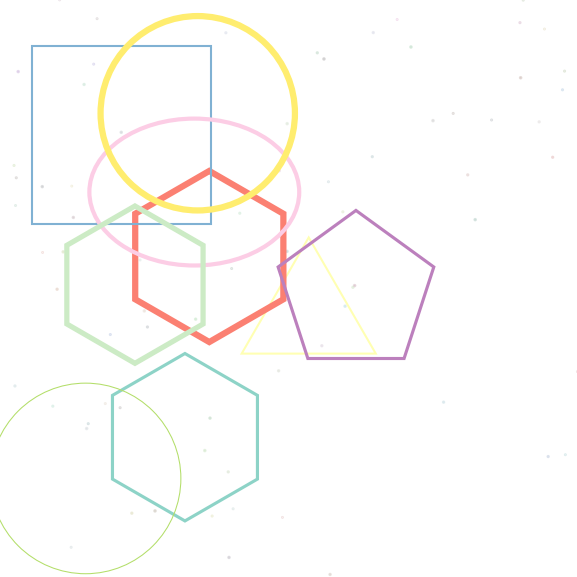[{"shape": "hexagon", "thickness": 1.5, "radius": 0.72, "center": [0.32, 0.242]}, {"shape": "triangle", "thickness": 1, "radius": 0.67, "center": [0.535, 0.454]}, {"shape": "hexagon", "thickness": 3, "radius": 0.74, "center": [0.362, 0.555]}, {"shape": "square", "thickness": 1, "radius": 0.77, "center": [0.21, 0.765]}, {"shape": "circle", "thickness": 0.5, "radius": 0.83, "center": [0.148, 0.171]}, {"shape": "oval", "thickness": 2, "radius": 0.91, "center": [0.336, 0.667]}, {"shape": "pentagon", "thickness": 1.5, "radius": 0.71, "center": [0.616, 0.493]}, {"shape": "hexagon", "thickness": 2.5, "radius": 0.68, "center": [0.234, 0.506]}, {"shape": "circle", "thickness": 3, "radius": 0.84, "center": [0.342, 0.803]}]